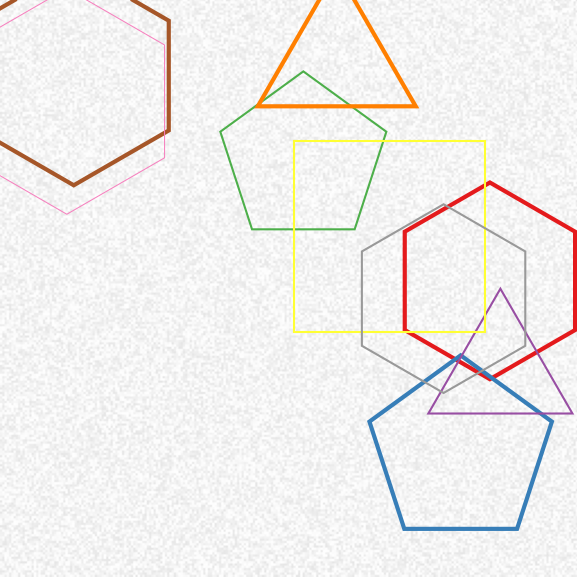[{"shape": "hexagon", "thickness": 2, "radius": 0.85, "center": [0.848, 0.513]}, {"shape": "pentagon", "thickness": 2, "radius": 0.83, "center": [0.798, 0.218]}, {"shape": "pentagon", "thickness": 1, "radius": 0.76, "center": [0.525, 0.724]}, {"shape": "triangle", "thickness": 1, "radius": 0.72, "center": [0.866, 0.355]}, {"shape": "triangle", "thickness": 2, "radius": 0.79, "center": [0.583, 0.894]}, {"shape": "square", "thickness": 1, "radius": 0.83, "center": [0.674, 0.59]}, {"shape": "hexagon", "thickness": 2, "radius": 0.95, "center": [0.128, 0.868]}, {"shape": "hexagon", "thickness": 0.5, "radius": 0.98, "center": [0.116, 0.824]}, {"shape": "hexagon", "thickness": 1, "radius": 0.82, "center": [0.768, 0.482]}]